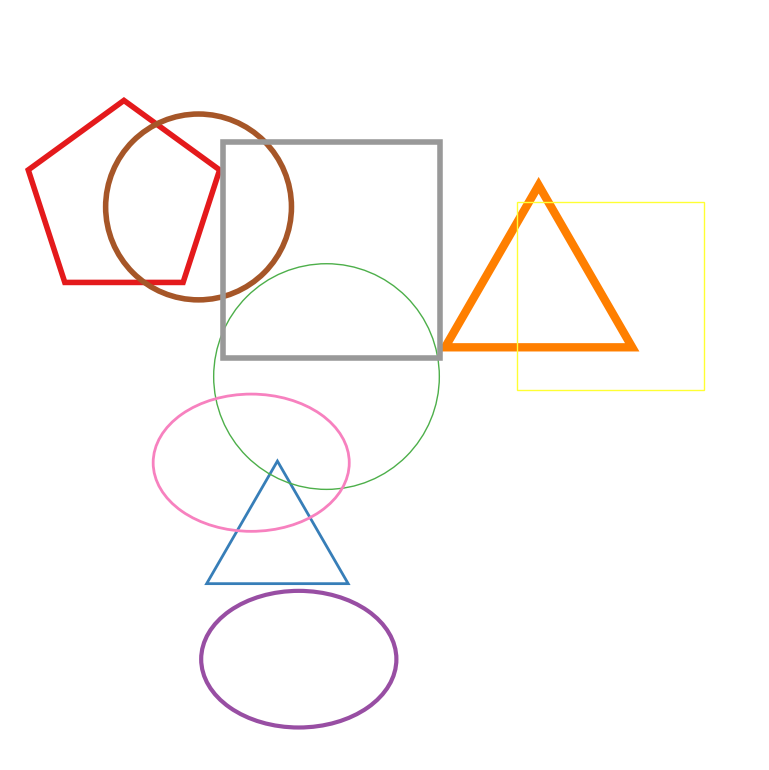[{"shape": "pentagon", "thickness": 2, "radius": 0.65, "center": [0.161, 0.739]}, {"shape": "triangle", "thickness": 1, "radius": 0.53, "center": [0.36, 0.295]}, {"shape": "circle", "thickness": 0.5, "radius": 0.73, "center": [0.424, 0.511]}, {"shape": "oval", "thickness": 1.5, "radius": 0.63, "center": [0.388, 0.144]}, {"shape": "triangle", "thickness": 3, "radius": 0.7, "center": [0.7, 0.619]}, {"shape": "square", "thickness": 0.5, "radius": 0.61, "center": [0.793, 0.616]}, {"shape": "circle", "thickness": 2, "radius": 0.6, "center": [0.258, 0.731]}, {"shape": "oval", "thickness": 1, "radius": 0.64, "center": [0.326, 0.399]}, {"shape": "square", "thickness": 2, "radius": 0.7, "center": [0.43, 0.675]}]